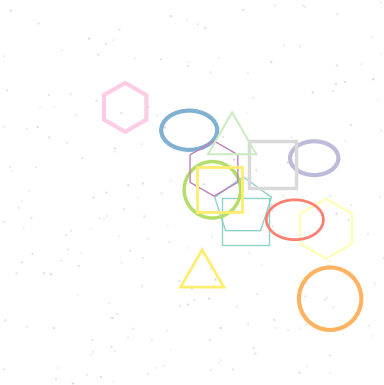[{"shape": "square", "thickness": 1, "radius": 0.31, "center": [0.638, 0.424]}, {"shape": "pentagon", "thickness": 1, "radius": 0.39, "center": [0.631, 0.464]}, {"shape": "hexagon", "thickness": 1.5, "radius": 0.39, "center": [0.847, 0.406]}, {"shape": "oval", "thickness": 3, "radius": 0.31, "center": [0.816, 0.589]}, {"shape": "oval", "thickness": 2, "radius": 0.37, "center": [0.766, 0.429]}, {"shape": "oval", "thickness": 3, "radius": 0.36, "center": [0.491, 0.662]}, {"shape": "circle", "thickness": 3, "radius": 0.41, "center": [0.858, 0.224]}, {"shape": "circle", "thickness": 2.5, "radius": 0.37, "center": [0.552, 0.507]}, {"shape": "hexagon", "thickness": 3, "radius": 0.32, "center": [0.325, 0.721]}, {"shape": "square", "thickness": 2.5, "radius": 0.31, "center": [0.708, 0.574]}, {"shape": "hexagon", "thickness": 1, "radius": 0.36, "center": [0.556, 0.562]}, {"shape": "triangle", "thickness": 1.5, "radius": 0.36, "center": [0.603, 0.636]}, {"shape": "square", "thickness": 2, "radius": 0.3, "center": [0.57, 0.508]}, {"shape": "triangle", "thickness": 2, "radius": 0.32, "center": [0.525, 0.287]}]